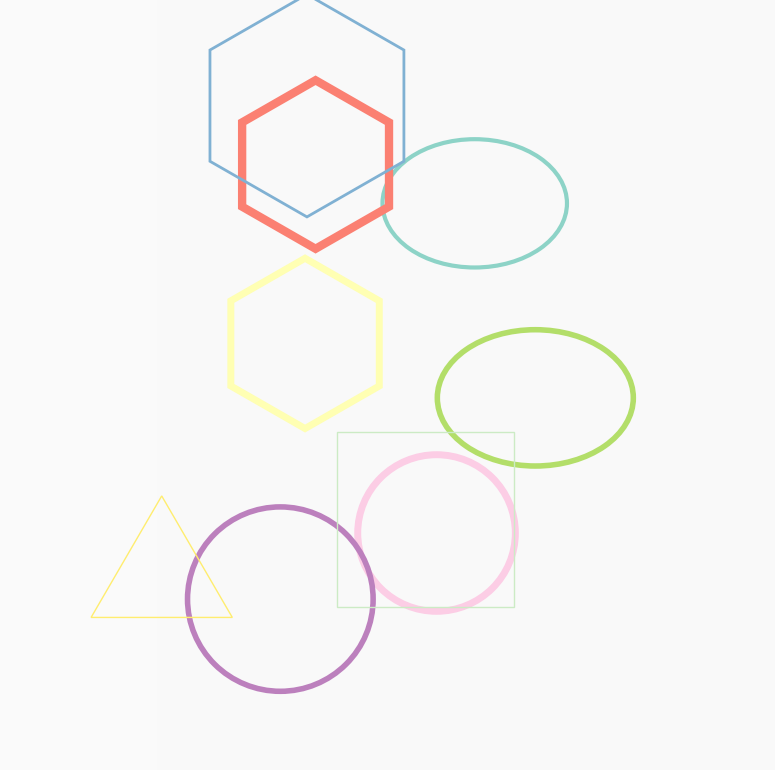[{"shape": "oval", "thickness": 1.5, "radius": 0.6, "center": [0.613, 0.736]}, {"shape": "hexagon", "thickness": 2.5, "radius": 0.55, "center": [0.394, 0.554]}, {"shape": "hexagon", "thickness": 3, "radius": 0.55, "center": [0.407, 0.786]}, {"shape": "hexagon", "thickness": 1, "radius": 0.72, "center": [0.396, 0.863]}, {"shape": "oval", "thickness": 2, "radius": 0.63, "center": [0.691, 0.483]}, {"shape": "circle", "thickness": 2.5, "radius": 0.51, "center": [0.563, 0.308]}, {"shape": "circle", "thickness": 2, "radius": 0.6, "center": [0.362, 0.222]}, {"shape": "square", "thickness": 0.5, "radius": 0.57, "center": [0.549, 0.325]}, {"shape": "triangle", "thickness": 0.5, "radius": 0.53, "center": [0.209, 0.251]}]